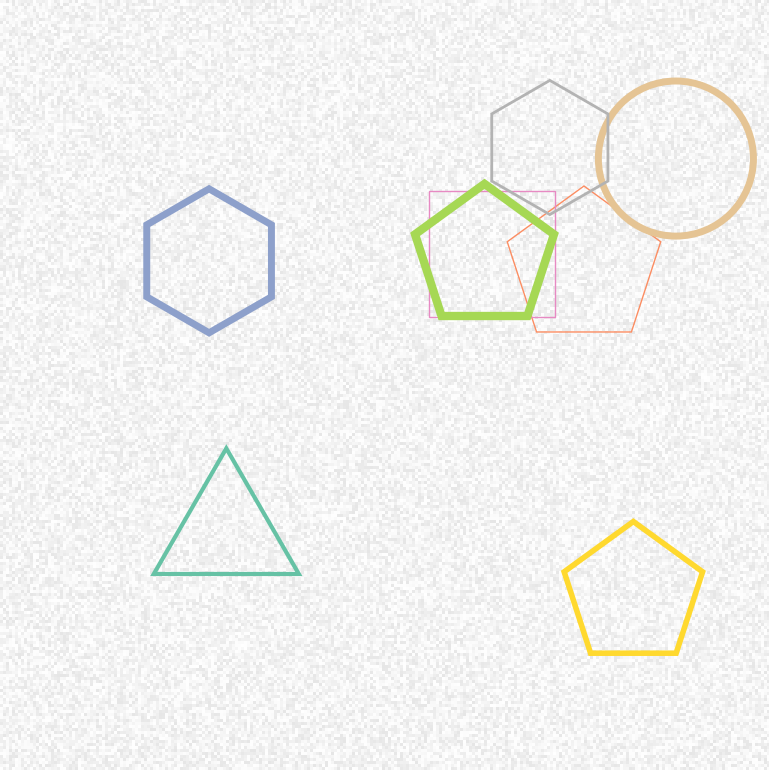[{"shape": "triangle", "thickness": 1.5, "radius": 0.54, "center": [0.294, 0.309]}, {"shape": "pentagon", "thickness": 0.5, "radius": 0.52, "center": [0.758, 0.654]}, {"shape": "hexagon", "thickness": 2.5, "radius": 0.47, "center": [0.272, 0.661]}, {"shape": "square", "thickness": 0.5, "radius": 0.41, "center": [0.639, 0.67]}, {"shape": "pentagon", "thickness": 3, "radius": 0.47, "center": [0.629, 0.666]}, {"shape": "pentagon", "thickness": 2, "radius": 0.47, "center": [0.823, 0.228]}, {"shape": "circle", "thickness": 2.5, "radius": 0.5, "center": [0.878, 0.794]}, {"shape": "hexagon", "thickness": 1, "radius": 0.44, "center": [0.714, 0.808]}]